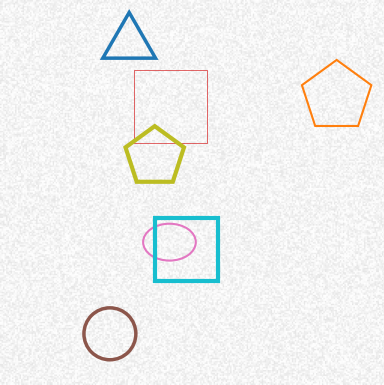[{"shape": "triangle", "thickness": 2.5, "radius": 0.4, "center": [0.336, 0.888]}, {"shape": "pentagon", "thickness": 1.5, "radius": 0.47, "center": [0.874, 0.749]}, {"shape": "square", "thickness": 0.5, "radius": 0.47, "center": [0.442, 0.724]}, {"shape": "circle", "thickness": 2.5, "radius": 0.34, "center": [0.285, 0.133]}, {"shape": "oval", "thickness": 1.5, "radius": 0.34, "center": [0.44, 0.371]}, {"shape": "pentagon", "thickness": 3, "radius": 0.4, "center": [0.402, 0.592]}, {"shape": "square", "thickness": 3, "radius": 0.41, "center": [0.485, 0.352]}]